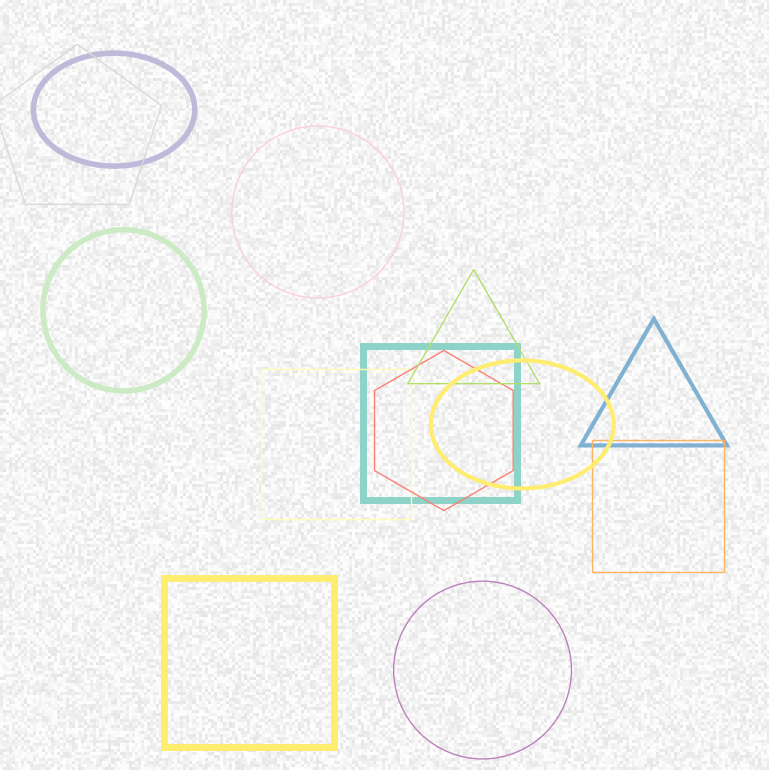[{"shape": "square", "thickness": 2.5, "radius": 0.5, "center": [0.571, 0.451]}, {"shape": "square", "thickness": 0.5, "radius": 0.49, "center": [0.437, 0.423]}, {"shape": "oval", "thickness": 2, "radius": 0.52, "center": [0.148, 0.858]}, {"shape": "hexagon", "thickness": 0.5, "radius": 0.52, "center": [0.576, 0.441]}, {"shape": "triangle", "thickness": 1.5, "radius": 0.55, "center": [0.849, 0.476]}, {"shape": "square", "thickness": 0.5, "radius": 0.43, "center": [0.854, 0.343]}, {"shape": "triangle", "thickness": 0.5, "radius": 0.49, "center": [0.615, 0.551]}, {"shape": "circle", "thickness": 0.5, "radius": 0.56, "center": [0.413, 0.725]}, {"shape": "pentagon", "thickness": 0.5, "radius": 0.57, "center": [0.1, 0.828]}, {"shape": "circle", "thickness": 0.5, "radius": 0.58, "center": [0.627, 0.13]}, {"shape": "circle", "thickness": 2, "radius": 0.52, "center": [0.16, 0.597]}, {"shape": "oval", "thickness": 1.5, "radius": 0.59, "center": [0.678, 0.449]}, {"shape": "square", "thickness": 2.5, "radius": 0.55, "center": [0.324, 0.14]}]